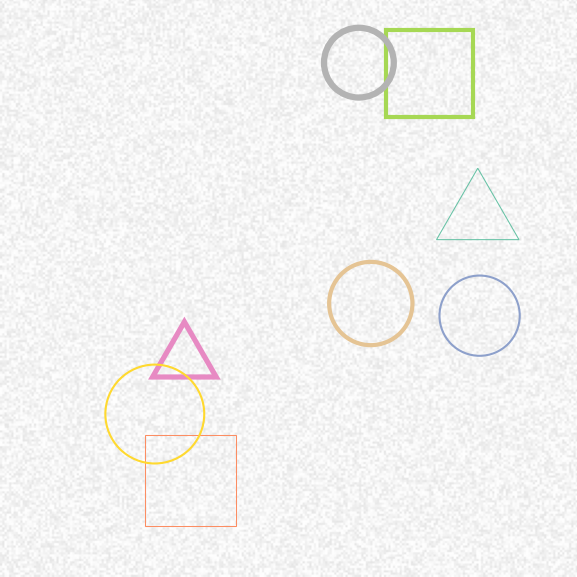[{"shape": "triangle", "thickness": 0.5, "radius": 0.41, "center": [0.827, 0.625]}, {"shape": "square", "thickness": 0.5, "radius": 0.4, "center": [0.33, 0.167]}, {"shape": "circle", "thickness": 1, "radius": 0.35, "center": [0.83, 0.453]}, {"shape": "triangle", "thickness": 2.5, "radius": 0.32, "center": [0.319, 0.378]}, {"shape": "square", "thickness": 2, "radius": 0.38, "center": [0.744, 0.872]}, {"shape": "circle", "thickness": 1, "radius": 0.43, "center": [0.268, 0.282]}, {"shape": "circle", "thickness": 2, "radius": 0.36, "center": [0.642, 0.474]}, {"shape": "circle", "thickness": 3, "radius": 0.3, "center": [0.621, 0.891]}]